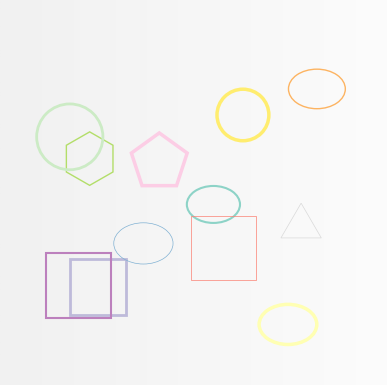[{"shape": "oval", "thickness": 1.5, "radius": 0.34, "center": [0.551, 0.469]}, {"shape": "oval", "thickness": 2.5, "radius": 0.37, "center": [0.743, 0.157]}, {"shape": "square", "thickness": 2, "radius": 0.36, "center": [0.252, 0.254]}, {"shape": "square", "thickness": 0.5, "radius": 0.41, "center": [0.577, 0.357]}, {"shape": "oval", "thickness": 0.5, "radius": 0.38, "center": [0.37, 0.368]}, {"shape": "oval", "thickness": 1, "radius": 0.37, "center": [0.818, 0.769]}, {"shape": "hexagon", "thickness": 1, "radius": 0.35, "center": [0.231, 0.588]}, {"shape": "pentagon", "thickness": 2.5, "radius": 0.38, "center": [0.411, 0.579]}, {"shape": "triangle", "thickness": 0.5, "radius": 0.3, "center": [0.777, 0.412]}, {"shape": "square", "thickness": 1.5, "radius": 0.42, "center": [0.202, 0.258]}, {"shape": "circle", "thickness": 2, "radius": 0.43, "center": [0.18, 0.645]}, {"shape": "circle", "thickness": 2.5, "radius": 0.33, "center": [0.627, 0.701]}]